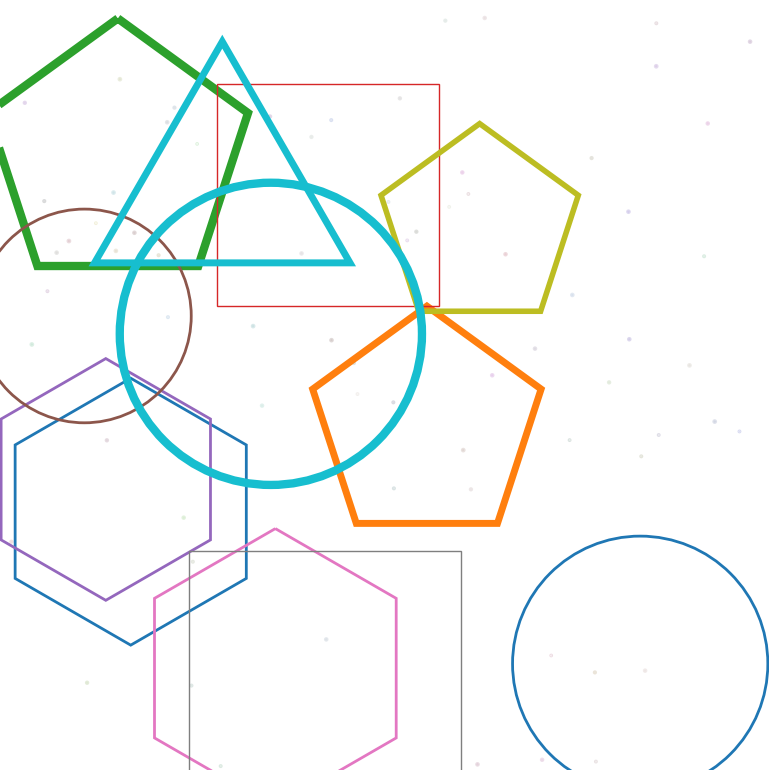[{"shape": "circle", "thickness": 1, "radius": 0.83, "center": [0.831, 0.138]}, {"shape": "hexagon", "thickness": 1, "radius": 0.87, "center": [0.17, 0.335]}, {"shape": "pentagon", "thickness": 2.5, "radius": 0.78, "center": [0.554, 0.446]}, {"shape": "pentagon", "thickness": 3, "radius": 0.89, "center": [0.153, 0.798]}, {"shape": "square", "thickness": 0.5, "radius": 0.72, "center": [0.426, 0.747]}, {"shape": "hexagon", "thickness": 1, "radius": 0.78, "center": [0.137, 0.377]}, {"shape": "circle", "thickness": 1, "radius": 0.69, "center": [0.11, 0.59]}, {"shape": "hexagon", "thickness": 1, "radius": 0.91, "center": [0.358, 0.132]}, {"shape": "square", "thickness": 0.5, "radius": 0.88, "center": [0.422, 0.107]}, {"shape": "pentagon", "thickness": 2, "radius": 0.67, "center": [0.623, 0.705]}, {"shape": "circle", "thickness": 3, "radius": 0.98, "center": [0.352, 0.566]}, {"shape": "triangle", "thickness": 2.5, "radius": 0.96, "center": [0.289, 0.754]}]